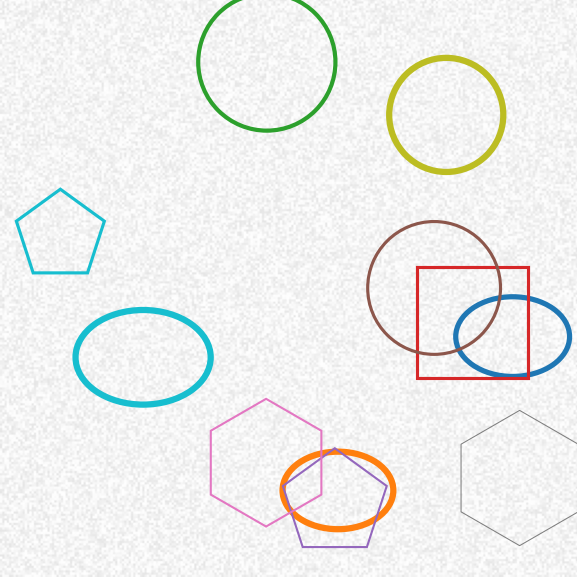[{"shape": "oval", "thickness": 2.5, "radius": 0.49, "center": [0.888, 0.416]}, {"shape": "oval", "thickness": 3, "radius": 0.48, "center": [0.585, 0.15]}, {"shape": "circle", "thickness": 2, "radius": 0.59, "center": [0.462, 0.892]}, {"shape": "square", "thickness": 1.5, "radius": 0.48, "center": [0.818, 0.441]}, {"shape": "pentagon", "thickness": 1, "radius": 0.47, "center": [0.58, 0.128]}, {"shape": "circle", "thickness": 1.5, "radius": 0.58, "center": [0.752, 0.501]}, {"shape": "hexagon", "thickness": 1, "radius": 0.55, "center": [0.461, 0.198]}, {"shape": "hexagon", "thickness": 0.5, "radius": 0.59, "center": [0.9, 0.171]}, {"shape": "circle", "thickness": 3, "radius": 0.49, "center": [0.773, 0.8]}, {"shape": "oval", "thickness": 3, "radius": 0.59, "center": [0.248, 0.38]}, {"shape": "pentagon", "thickness": 1.5, "radius": 0.4, "center": [0.105, 0.591]}]